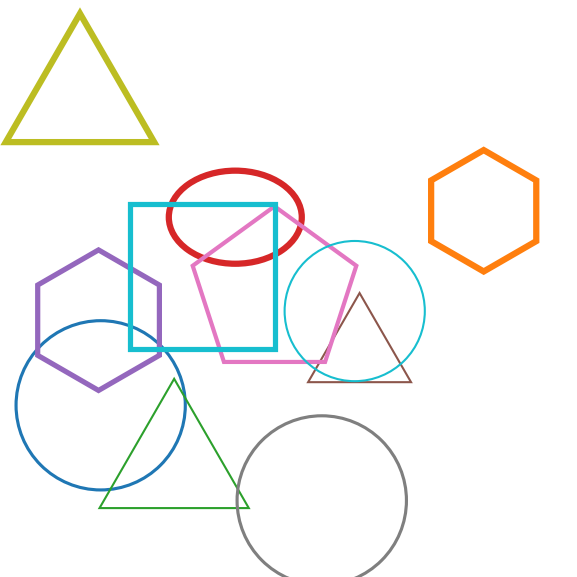[{"shape": "circle", "thickness": 1.5, "radius": 0.73, "center": [0.174, 0.297]}, {"shape": "hexagon", "thickness": 3, "radius": 0.53, "center": [0.838, 0.634]}, {"shape": "triangle", "thickness": 1, "radius": 0.75, "center": [0.302, 0.194]}, {"shape": "oval", "thickness": 3, "radius": 0.58, "center": [0.407, 0.623]}, {"shape": "hexagon", "thickness": 2.5, "radius": 0.61, "center": [0.171, 0.445]}, {"shape": "triangle", "thickness": 1, "radius": 0.51, "center": [0.623, 0.389]}, {"shape": "pentagon", "thickness": 2, "radius": 0.74, "center": [0.475, 0.493]}, {"shape": "circle", "thickness": 1.5, "radius": 0.73, "center": [0.557, 0.133]}, {"shape": "triangle", "thickness": 3, "radius": 0.74, "center": [0.139, 0.827]}, {"shape": "circle", "thickness": 1, "radius": 0.61, "center": [0.614, 0.46]}, {"shape": "square", "thickness": 2.5, "radius": 0.63, "center": [0.351, 0.521]}]